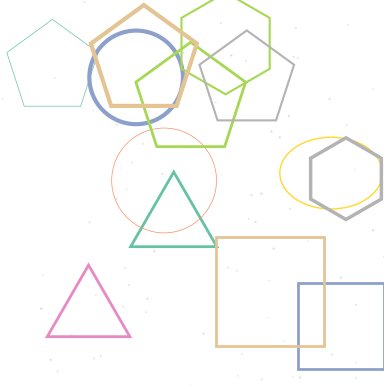[{"shape": "pentagon", "thickness": 0.5, "radius": 0.62, "center": [0.136, 0.825]}, {"shape": "triangle", "thickness": 2, "radius": 0.65, "center": [0.451, 0.424]}, {"shape": "circle", "thickness": 0.5, "radius": 0.68, "center": [0.426, 0.531]}, {"shape": "circle", "thickness": 3, "radius": 0.61, "center": [0.354, 0.799]}, {"shape": "square", "thickness": 2, "radius": 0.56, "center": [0.886, 0.154]}, {"shape": "triangle", "thickness": 2, "radius": 0.62, "center": [0.23, 0.188]}, {"shape": "pentagon", "thickness": 2, "radius": 0.75, "center": [0.495, 0.74]}, {"shape": "hexagon", "thickness": 1.5, "radius": 0.66, "center": [0.586, 0.887]}, {"shape": "oval", "thickness": 1, "radius": 0.67, "center": [0.86, 0.55]}, {"shape": "square", "thickness": 2, "radius": 0.7, "center": [0.702, 0.242]}, {"shape": "pentagon", "thickness": 3, "radius": 0.72, "center": [0.374, 0.842]}, {"shape": "hexagon", "thickness": 2.5, "radius": 0.53, "center": [0.899, 0.536]}, {"shape": "pentagon", "thickness": 1.5, "radius": 0.65, "center": [0.641, 0.792]}]